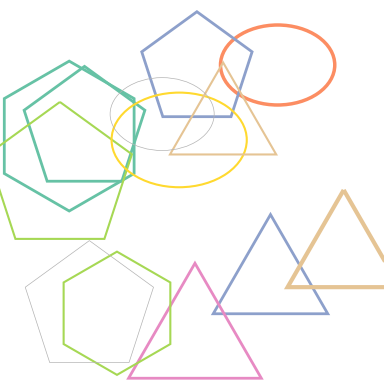[{"shape": "hexagon", "thickness": 2, "radius": 0.97, "center": [0.18, 0.647]}, {"shape": "pentagon", "thickness": 2, "radius": 0.82, "center": [0.219, 0.663]}, {"shape": "oval", "thickness": 2.5, "radius": 0.74, "center": [0.721, 0.831]}, {"shape": "pentagon", "thickness": 2, "radius": 0.75, "center": [0.511, 0.819]}, {"shape": "triangle", "thickness": 2, "radius": 0.86, "center": [0.703, 0.271]}, {"shape": "triangle", "thickness": 2, "radius": 1.0, "center": [0.506, 0.117]}, {"shape": "hexagon", "thickness": 1.5, "radius": 0.8, "center": [0.304, 0.186]}, {"shape": "pentagon", "thickness": 1.5, "radius": 0.98, "center": [0.156, 0.539]}, {"shape": "oval", "thickness": 1.5, "radius": 0.88, "center": [0.465, 0.637]}, {"shape": "triangle", "thickness": 1.5, "radius": 0.8, "center": [0.579, 0.678]}, {"shape": "triangle", "thickness": 3, "radius": 0.84, "center": [0.893, 0.338]}, {"shape": "pentagon", "thickness": 0.5, "radius": 0.88, "center": [0.232, 0.2]}, {"shape": "oval", "thickness": 0.5, "radius": 0.68, "center": [0.421, 0.704]}]